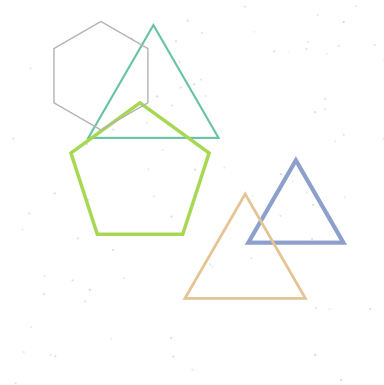[{"shape": "triangle", "thickness": 1.5, "radius": 0.98, "center": [0.398, 0.74]}, {"shape": "triangle", "thickness": 3, "radius": 0.71, "center": [0.768, 0.441]}, {"shape": "pentagon", "thickness": 2.5, "radius": 0.94, "center": [0.364, 0.544]}, {"shape": "triangle", "thickness": 2, "radius": 0.9, "center": [0.637, 0.315]}, {"shape": "hexagon", "thickness": 1, "radius": 0.7, "center": [0.262, 0.803]}]